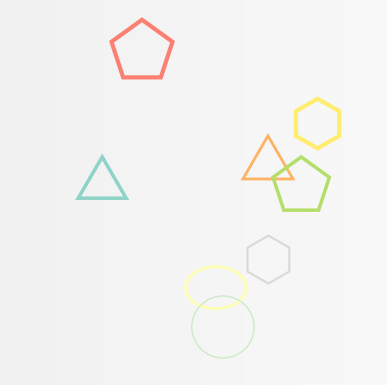[{"shape": "triangle", "thickness": 2.5, "radius": 0.36, "center": [0.264, 0.521]}, {"shape": "oval", "thickness": 2, "radius": 0.39, "center": [0.557, 0.253]}, {"shape": "pentagon", "thickness": 3, "radius": 0.41, "center": [0.366, 0.866]}, {"shape": "triangle", "thickness": 2, "radius": 0.37, "center": [0.691, 0.572]}, {"shape": "pentagon", "thickness": 2.5, "radius": 0.38, "center": [0.777, 0.516]}, {"shape": "hexagon", "thickness": 1.5, "radius": 0.31, "center": [0.693, 0.326]}, {"shape": "circle", "thickness": 1, "radius": 0.4, "center": [0.575, 0.151]}, {"shape": "hexagon", "thickness": 3, "radius": 0.32, "center": [0.82, 0.679]}]